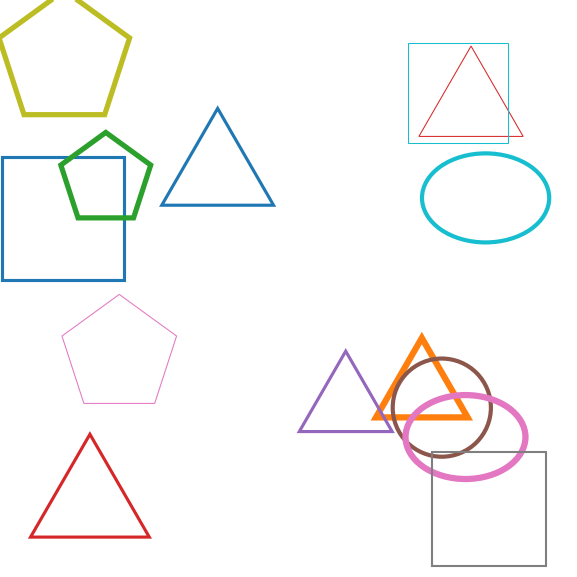[{"shape": "triangle", "thickness": 1.5, "radius": 0.56, "center": [0.377, 0.7]}, {"shape": "square", "thickness": 1.5, "radius": 0.53, "center": [0.109, 0.621]}, {"shape": "triangle", "thickness": 3, "radius": 0.46, "center": [0.73, 0.322]}, {"shape": "pentagon", "thickness": 2.5, "radius": 0.41, "center": [0.183, 0.688]}, {"shape": "triangle", "thickness": 1.5, "radius": 0.59, "center": [0.156, 0.128]}, {"shape": "triangle", "thickness": 0.5, "radius": 0.52, "center": [0.816, 0.815]}, {"shape": "triangle", "thickness": 1.5, "radius": 0.46, "center": [0.599, 0.298]}, {"shape": "circle", "thickness": 2, "radius": 0.43, "center": [0.765, 0.293]}, {"shape": "pentagon", "thickness": 0.5, "radius": 0.52, "center": [0.207, 0.385]}, {"shape": "oval", "thickness": 3, "radius": 0.52, "center": [0.806, 0.242]}, {"shape": "square", "thickness": 1, "radius": 0.49, "center": [0.847, 0.118]}, {"shape": "pentagon", "thickness": 2.5, "radius": 0.59, "center": [0.111, 0.897]}, {"shape": "oval", "thickness": 2, "radius": 0.55, "center": [0.841, 0.656]}, {"shape": "square", "thickness": 0.5, "radius": 0.43, "center": [0.793, 0.838]}]